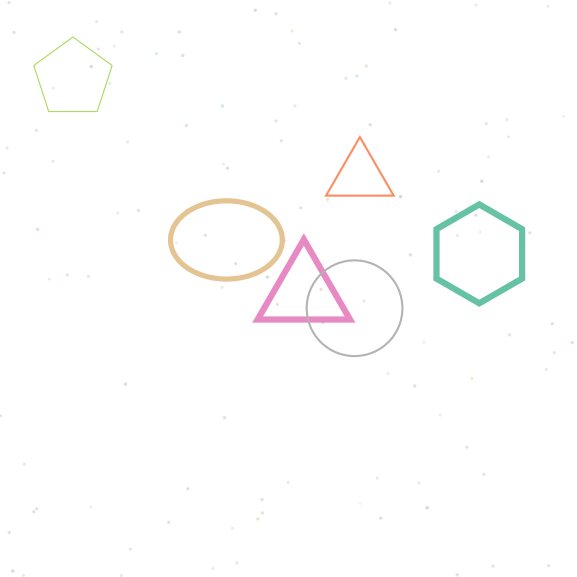[{"shape": "hexagon", "thickness": 3, "radius": 0.43, "center": [0.83, 0.56]}, {"shape": "triangle", "thickness": 1, "radius": 0.34, "center": [0.623, 0.694]}, {"shape": "triangle", "thickness": 3, "radius": 0.46, "center": [0.526, 0.492]}, {"shape": "pentagon", "thickness": 0.5, "radius": 0.36, "center": [0.126, 0.864]}, {"shape": "oval", "thickness": 2.5, "radius": 0.48, "center": [0.392, 0.584]}, {"shape": "circle", "thickness": 1, "radius": 0.41, "center": [0.614, 0.465]}]